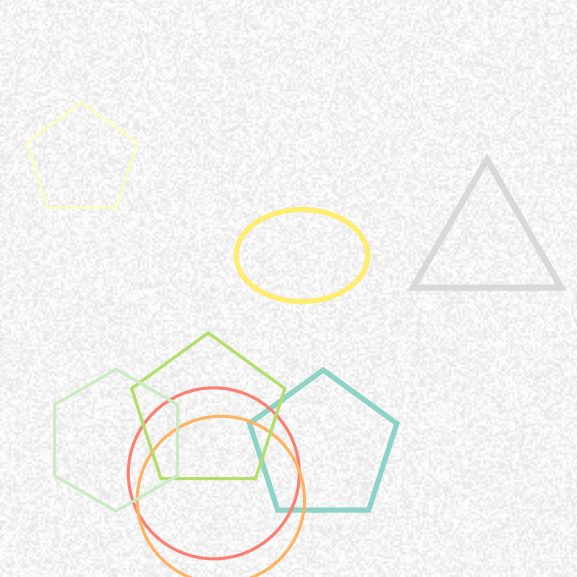[{"shape": "pentagon", "thickness": 2.5, "radius": 0.67, "center": [0.56, 0.224]}, {"shape": "pentagon", "thickness": 1, "radius": 0.5, "center": [0.142, 0.721]}, {"shape": "circle", "thickness": 1.5, "radius": 0.74, "center": [0.37, 0.179]}, {"shape": "circle", "thickness": 1.5, "radius": 0.72, "center": [0.382, 0.134]}, {"shape": "pentagon", "thickness": 1.5, "radius": 0.7, "center": [0.361, 0.283]}, {"shape": "triangle", "thickness": 3, "radius": 0.74, "center": [0.843, 0.575]}, {"shape": "hexagon", "thickness": 1.5, "radius": 0.61, "center": [0.201, 0.237]}, {"shape": "oval", "thickness": 2.5, "radius": 0.57, "center": [0.523, 0.557]}]